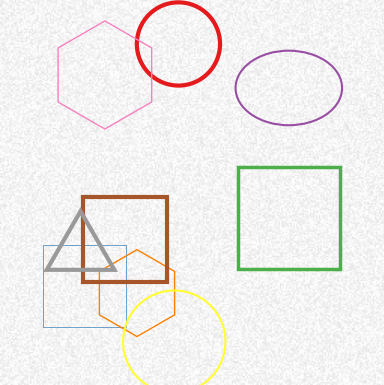[{"shape": "circle", "thickness": 3, "radius": 0.54, "center": [0.463, 0.886]}, {"shape": "square", "thickness": 0.5, "radius": 0.53, "center": [0.219, 0.257]}, {"shape": "square", "thickness": 2.5, "radius": 0.66, "center": [0.75, 0.434]}, {"shape": "oval", "thickness": 1.5, "radius": 0.69, "center": [0.75, 0.772]}, {"shape": "hexagon", "thickness": 1, "radius": 0.56, "center": [0.356, 0.239]}, {"shape": "circle", "thickness": 1.5, "radius": 0.66, "center": [0.453, 0.113]}, {"shape": "square", "thickness": 3, "radius": 0.55, "center": [0.325, 0.377]}, {"shape": "hexagon", "thickness": 1, "radius": 0.7, "center": [0.272, 0.805]}, {"shape": "triangle", "thickness": 3, "radius": 0.51, "center": [0.209, 0.35]}]